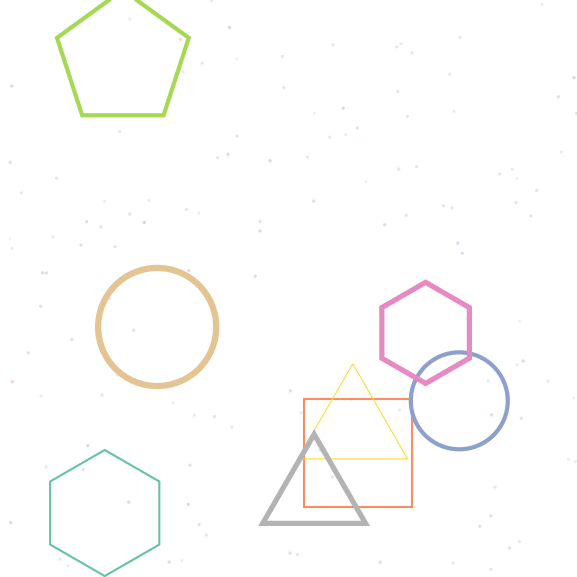[{"shape": "hexagon", "thickness": 1, "radius": 0.55, "center": [0.181, 0.111]}, {"shape": "square", "thickness": 1, "radius": 0.47, "center": [0.62, 0.215]}, {"shape": "circle", "thickness": 2, "radius": 0.42, "center": [0.795, 0.305]}, {"shape": "hexagon", "thickness": 2.5, "radius": 0.44, "center": [0.737, 0.423]}, {"shape": "pentagon", "thickness": 2, "radius": 0.6, "center": [0.213, 0.897]}, {"shape": "triangle", "thickness": 0.5, "radius": 0.55, "center": [0.611, 0.259]}, {"shape": "circle", "thickness": 3, "radius": 0.51, "center": [0.272, 0.433]}, {"shape": "triangle", "thickness": 2.5, "radius": 0.51, "center": [0.544, 0.144]}]